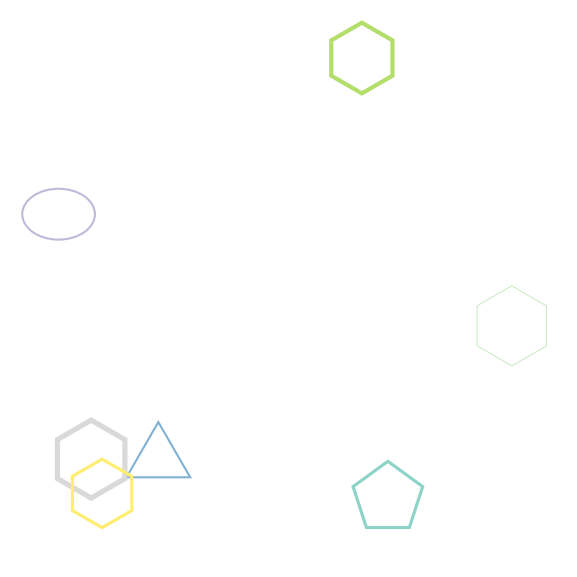[{"shape": "pentagon", "thickness": 1.5, "radius": 0.32, "center": [0.672, 0.137]}, {"shape": "oval", "thickness": 1, "radius": 0.31, "center": [0.101, 0.628]}, {"shape": "triangle", "thickness": 1, "radius": 0.32, "center": [0.274, 0.205]}, {"shape": "hexagon", "thickness": 2, "radius": 0.31, "center": [0.627, 0.899]}, {"shape": "hexagon", "thickness": 2.5, "radius": 0.34, "center": [0.158, 0.204]}, {"shape": "hexagon", "thickness": 0.5, "radius": 0.35, "center": [0.886, 0.435]}, {"shape": "hexagon", "thickness": 1.5, "radius": 0.3, "center": [0.177, 0.145]}]